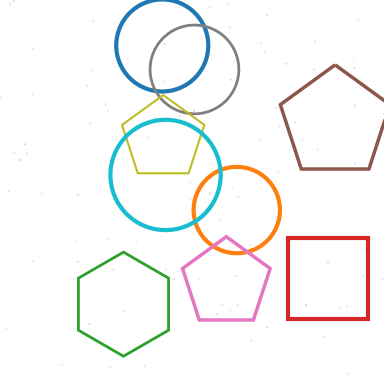[{"shape": "circle", "thickness": 3, "radius": 0.6, "center": [0.421, 0.882]}, {"shape": "circle", "thickness": 3, "radius": 0.56, "center": [0.615, 0.454]}, {"shape": "hexagon", "thickness": 2, "radius": 0.68, "center": [0.321, 0.21]}, {"shape": "square", "thickness": 3, "radius": 0.52, "center": [0.852, 0.277]}, {"shape": "pentagon", "thickness": 2.5, "radius": 0.75, "center": [0.87, 0.682]}, {"shape": "pentagon", "thickness": 2.5, "radius": 0.6, "center": [0.588, 0.266]}, {"shape": "circle", "thickness": 2, "radius": 0.58, "center": [0.505, 0.82]}, {"shape": "pentagon", "thickness": 1.5, "radius": 0.56, "center": [0.424, 0.641]}, {"shape": "circle", "thickness": 3, "radius": 0.72, "center": [0.43, 0.546]}]